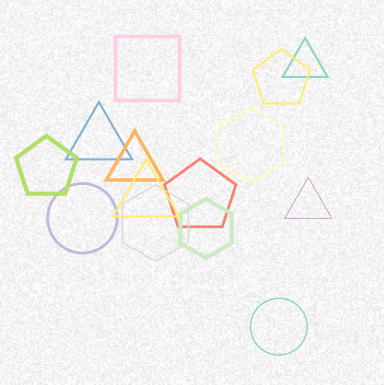[{"shape": "circle", "thickness": 1, "radius": 0.37, "center": [0.724, 0.151]}, {"shape": "triangle", "thickness": 1.5, "radius": 0.34, "center": [0.793, 0.834]}, {"shape": "hexagon", "thickness": 1, "radius": 0.49, "center": [0.651, 0.624]}, {"shape": "circle", "thickness": 2, "radius": 0.45, "center": [0.214, 0.433]}, {"shape": "pentagon", "thickness": 2, "radius": 0.49, "center": [0.52, 0.49]}, {"shape": "triangle", "thickness": 1.5, "radius": 0.5, "center": [0.257, 0.636]}, {"shape": "triangle", "thickness": 2.5, "radius": 0.42, "center": [0.35, 0.575]}, {"shape": "pentagon", "thickness": 3, "radius": 0.41, "center": [0.12, 0.564]}, {"shape": "square", "thickness": 2.5, "radius": 0.41, "center": [0.382, 0.823]}, {"shape": "hexagon", "thickness": 1, "radius": 0.5, "center": [0.404, 0.42]}, {"shape": "triangle", "thickness": 0.5, "radius": 0.35, "center": [0.801, 0.468]}, {"shape": "hexagon", "thickness": 3, "radius": 0.38, "center": [0.535, 0.406]}, {"shape": "pentagon", "thickness": 1.5, "radius": 0.39, "center": [0.731, 0.794]}, {"shape": "triangle", "thickness": 1.5, "radius": 0.49, "center": [0.38, 0.487]}]